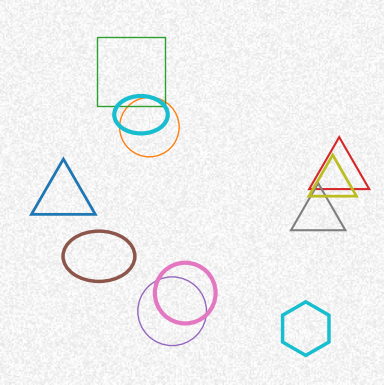[{"shape": "triangle", "thickness": 2, "radius": 0.48, "center": [0.165, 0.491]}, {"shape": "circle", "thickness": 1, "radius": 0.39, "center": [0.388, 0.67]}, {"shape": "square", "thickness": 1, "radius": 0.44, "center": [0.341, 0.814]}, {"shape": "triangle", "thickness": 1.5, "radius": 0.45, "center": [0.881, 0.554]}, {"shape": "circle", "thickness": 1, "radius": 0.45, "center": [0.447, 0.192]}, {"shape": "oval", "thickness": 2.5, "radius": 0.47, "center": [0.257, 0.334]}, {"shape": "circle", "thickness": 3, "radius": 0.39, "center": [0.481, 0.239]}, {"shape": "triangle", "thickness": 1.5, "radius": 0.41, "center": [0.826, 0.443]}, {"shape": "triangle", "thickness": 2, "radius": 0.36, "center": [0.864, 0.526]}, {"shape": "oval", "thickness": 3, "radius": 0.35, "center": [0.366, 0.702]}, {"shape": "hexagon", "thickness": 2.5, "radius": 0.35, "center": [0.794, 0.146]}]